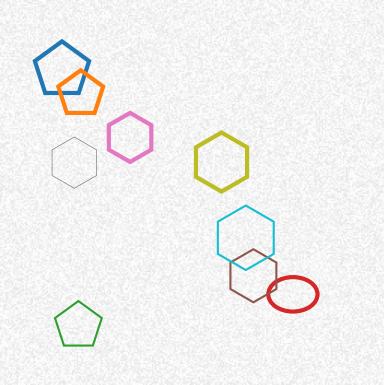[{"shape": "pentagon", "thickness": 3, "radius": 0.37, "center": [0.161, 0.818]}, {"shape": "pentagon", "thickness": 3, "radius": 0.31, "center": [0.21, 0.756]}, {"shape": "pentagon", "thickness": 1.5, "radius": 0.32, "center": [0.204, 0.154]}, {"shape": "oval", "thickness": 3, "radius": 0.32, "center": [0.761, 0.235]}, {"shape": "hexagon", "thickness": 1.5, "radius": 0.34, "center": [0.658, 0.284]}, {"shape": "hexagon", "thickness": 3, "radius": 0.32, "center": [0.338, 0.643]}, {"shape": "hexagon", "thickness": 0.5, "radius": 0.33, "center": [0.193, 0.578]}, {"shape": "hexagon", "thickness": 3, "radius": 0.38, "center": [0.575, 0.579]}, {"shape": "hexagon", "thickness": 1.5, "radius": 0.42, "center": [0.638, 0.382]}]